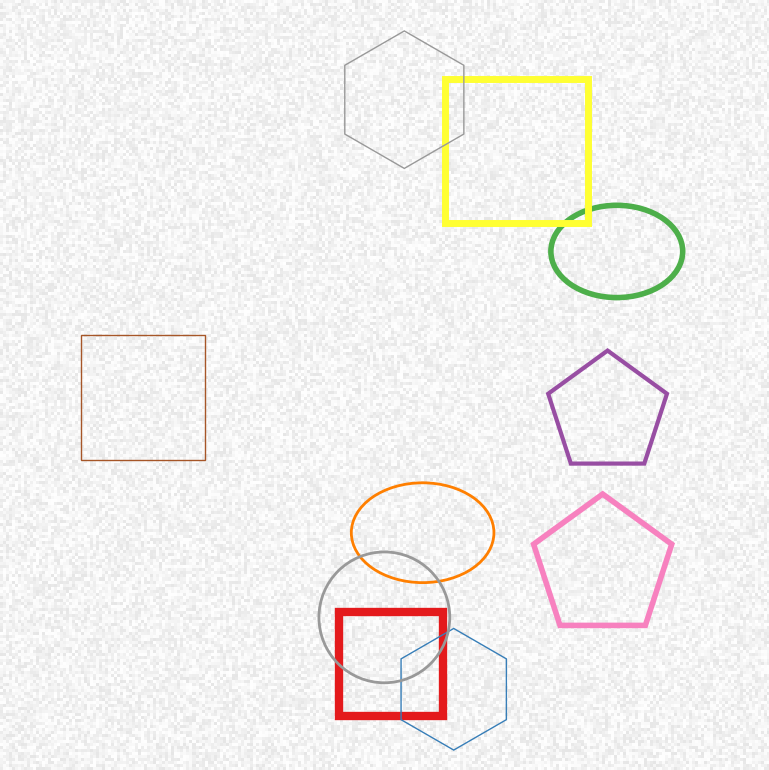[{"shape": "square", "thickness": 3, "radius": 0.34, "center": [0.508, 0.138]}, {"shape": "hexagon", "thickness": 0.5, "radius": 0.39, "center": [0.589, 0.105]}, {"shape": "oval", "thickness": 2, "radius": 0.43, "center": [0.801, 0.673]}, {"shape": "pentagon", "thickness": 1.5, "radius": 0.41, "center": [0.789, 0.464]}, {"shape": "oval", "thickness": 1, "radius": 0.46, "center": [0.549, 0.308]}, {"shape": "square", "thickness": 2.5, "radius": 0.47, "center": [0.671, 0.804]}, {"shape": "square", "thickness": 0.5, "radius": 0.4, "center": [0.186, 0.484]}, {"shape": "pentagon", "thickness": 2, "radius": 0.47, "center": [0.783, 0.264]}, {"shape": "circle", "thickness": 1, "radius": 0.42, "center": [0.499, 0.198]}, {"shape": "hexagon", "thickness": 0.5, "radius": 0.45, "center": [0.525, 0.871]}]